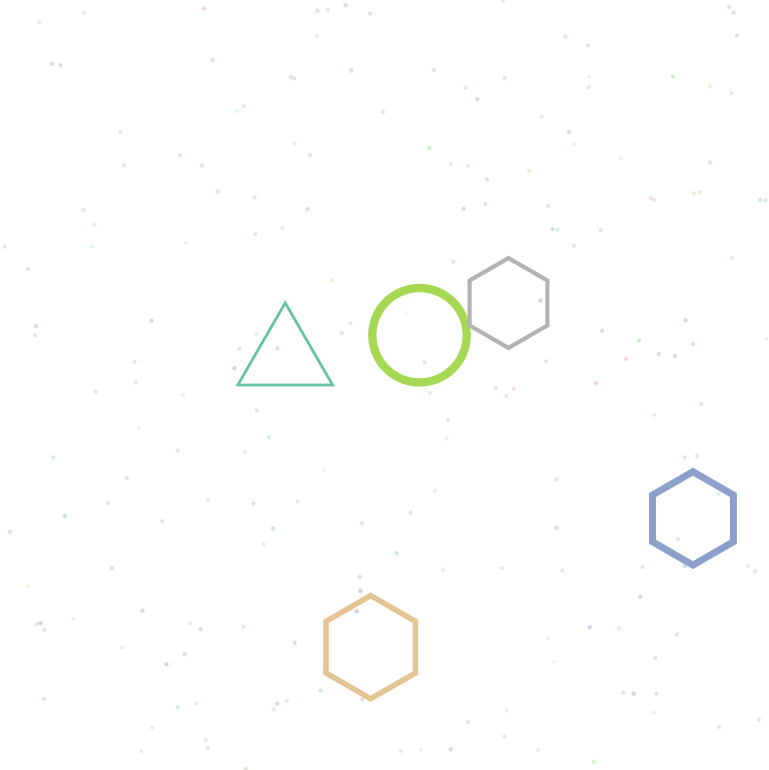[{"shape": "triangle", "thickness": 1, "radius": 0.36, "center": [0.37, 0.536]}, {"shape": "hexagon", "thickness": 2.5, "radius": 0.3, "center": [0.9, 0.327]}, {"shape": "circle", "thickness": 3, "radius": 0.31, "center": [0.545, 0.565]}, {"shape": "hexagon", "thickness": 2, "radius": 0.34, "center": [0.481, 0.159]}, {"shape": "hexagon", "thickness": 1.5, "radius": 0.29, "center": [0.66, 0.606]}]